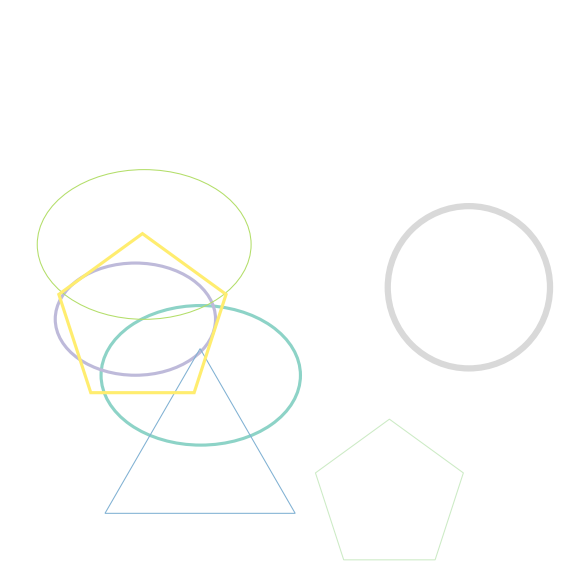[{"shape": "oval", "thickness": 1.5, "radius": 0.86, "center": [0.348, 0.349]}, {"shape": "oval", "thickness": 1.5, "radius": 0.69, "center": [0.234, 0.447]}, {"shape": "triangle", "thickness": 0.5, "radius": 0.95, "center": [0.346, 0.205]}, {"shape": "oval", "thickness": 0.5, "radius": 0.93, "center": [0.25, 0.576]}, {"shape": "circle", "thickness": 3, "radius": 0.7, "center": [0.812, 0.502]}, {"shape": "pentagon", "thickness": 0.5, "radius": 0.67, "center": [0.674, 0.139]}, {"shape": "pentagon", "thickness": 1.5, "radius": 0.76, "center": [0.247, 0.442]}]